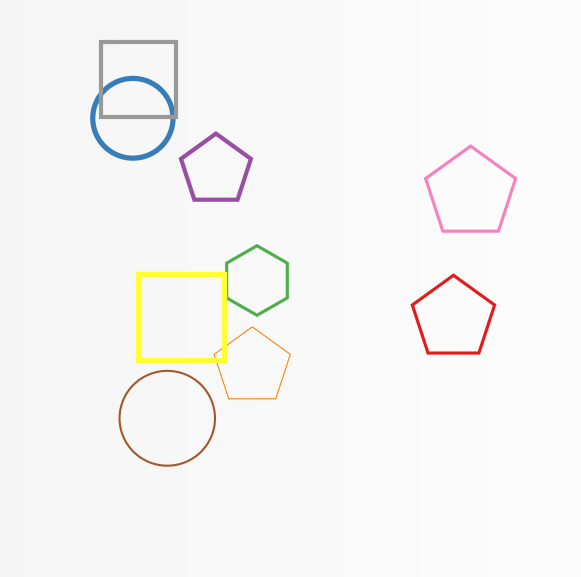[{"shape": "pentagon", "thickness": 1.5, "radius": 0.37, "center": [0.78, 0.448]}, {"shape": "circle", "thickness": 2.5, "radius": 0.35, "center": [0.229, 0.794]}, {"shape": "hexagon", "thickness": 1.5, "radius": 0.3, "center": [0.442, 0.513]}, {"shape": "pentagon", "thickness": 2, "radius": 0.32, "center": [0.372, 0.705]}, {"shape": "pentagon", "thickness": 0.5, "radius": 0.34, "center": [0.434, 0.364]}, {"shape": "square", "thickness": 2.5, "radius": 0.37, "center": [0.311, 0.451]}, {"shape": "circle", "thickness": 1, "radius": 0.41, "center": [0.288, 0.275]}, {"shape": "pentagon", "thickness": 1.5, "radius": 0.41, "center": [0.81, 0.665]}, {"shape": "square", "thickness": 2, "radius": 0.32, "center": [0.239, 0.862]}]